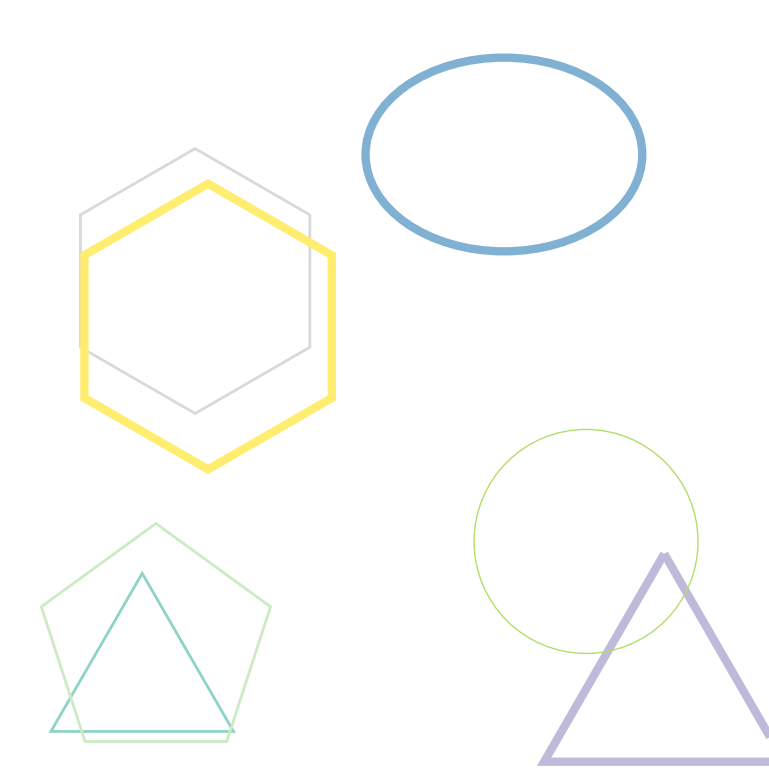[{"shape": "triangle", "thickness": 1, "radius": 0.68, "center": [0.185, 0.119]}, {"shape": "triangle", "thickness": 3, "radius": 0.9, "center": [0.863, 0.101]}, {"shape": "oval", "thickness": 3, "radius": 0.9, "center": [0.654, 0.799]}, {"shape": "circle", "thickness": 0.5, "radius": 0.73, "center": [0.761, 0.297]}, {"shape": "hexagon", "thickness": 1, "radius": 0.86, "center": [0.253, 0.635]}, {"shape": "pentagon", "thickness": 1, "radius": 0.78, "center": [0.202, 0.164]}, {"shape": "hexagon", "thickness": 3, "radius": 0.93, "center": [0.27, 0.576]}]